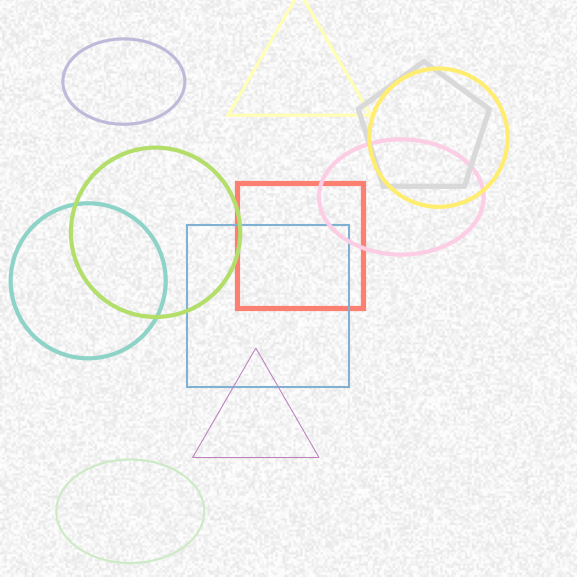[{"shape": "circle", "thickness": 2, "radius": 0.67, "center": [0.153, 0.513]}, {"shape": "triangle", "thickness": 1.5, "radius": 0.71, "center": [0.518, 0.871]}, {"shape": "oval", "thickness": 1.5, "radius": 0.53, "center": [0.214, 0.858]}, {"shape": "square", "thickness": 2.5, "radius": 0.54, "center": [0.52, 0.574]}, {"shape": "square", "thickness": 1, "radius": 0.7, "center": [0.464, 0.469]}, {"shape": "circle", "thickness": 2, "radius": 0.73, "center": [0.269, 0.597]}, {"shape": "oval", "thickness": 2, "radius": 0.71, "center": [0.695, 0.658]}, {"shape": "pentagon", "thickness": 2.5, "radius": 0.6, "center": [0.734, 0.773]}, {"shape": "triangle", "thickness": 0.5, "radius": 0.63, "center": [0.443, 0.27]}, {"shape": "oval", "thickness": 1, "radius": 0.64, "center": [0.226, 0.114]}, {"shape": "circle", "thickness": 2, "radius": 0.6, "center": [0.759, 0.761]}]